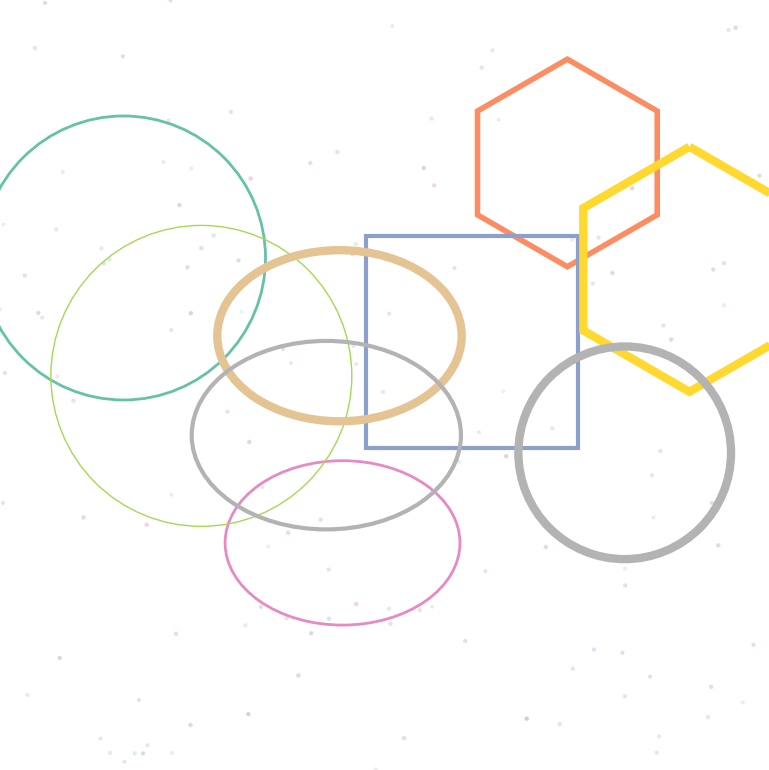[{"shape": "circle", "thickness": 1, "radius": 0.92, "center": [0.16, 0.665]}, {"shape": "hexagon", "thickness": 2, "radius": 0.67, "center": [0.737, 0.788]}, {"shape": "square", "thickness": 1.5, "radius": 0.69, "center": [0.613, 0.556]}, {"shape": "oval", "thickness": 1, "radius": 0.76, "center": [0.445, 0.295]}, {"shape": "circle", "thickness": 0.5, "radius": 0.98, "center": [0.261, 0.512]}, {"shape": "hexagon", "thickness": 3, "radius": 0.8, "center": [0.895, 0.65]}, {"shape": "oval", "thickness": 3, "radius": 0.79, "center": [0.441, 0.564]}, {"shape": "circle", "thickness": 3, "radius": 0.69, "center": [0.811, 0.412]}, {"shape": "oval", "thickness": 1.5, "radius": 0.87, "center": [0.424, 0.435]}]